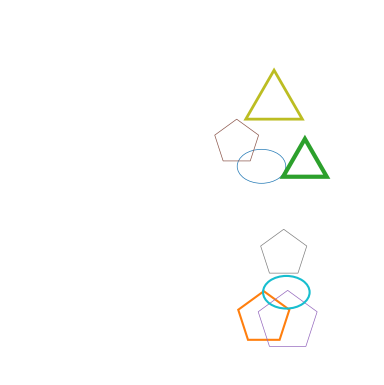[{"shape": "oval", "thickness": 0.5, "radius": 0.32, "center": [0.679, 0.568]}, {"shape": "pentagon", "thickness": 1.5, "radius": 0.35, "center": [0.685, 0.174]}, {"shape": "triangle", "thickness": 3, "radius": 0.33, "center": [0.792, 0.574]}, {"shape": "pentagon", "thickness": 0.5, "radius": 0.4, "center": [0.747, 0.165]}, {"shape": "pentagon", "thickness": 0.5, "radius": 0.3, "center": [0.615, 0.63]}, {"shape": "pentagon", "thickness": 0.5, "radius": 0.31, "center": [0.737, 0.341]}, {"shape": "triangle", "thickness": 2, "radius": 0.42, "center": [0.712, 0.733]}, {"shape": "oval", "thickness": 1.5, "radius": 0.3, "center": [0.744, 0.241]}]